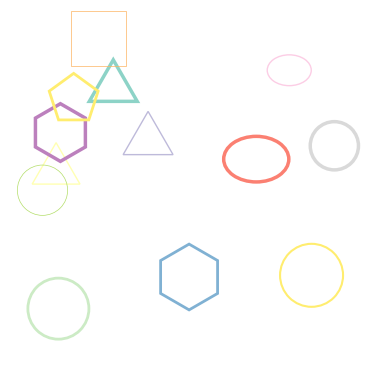[{"shape": "triangle", "thickness": 2.5, "radius": 0.36, "center": [0.294, 0.773]}, {"shape": "triangle", "thickness": 1, "radius": 0.36, "center": [0.146, 0.558]}, {"shape": "triangle", "thickness": 1, "radius": 0.37, "center": [0.385, 0.636]}, {"shape": "oval", "thickness": 2.5, "radius": 0.42, "center": [0.666, 0.587]}, {"shape": "hexagon", "thickness": 2, "radius": 0.43, "center": [0.491, 0.281]}, {"shape": "square", "thickness": 0.5, "radius": 0.36, "center": [0.257, 0.899]}, {"shape": "circle", "thickness": 0.5, "radius": 0.33, "center": [0.11, 0.506]}, {"shape": "oval", "thickness": 1, "radius": 0.29, "center": [0.751, 0.818]}, {"shape": "circle", "thickness": 2.5, "radius": 0.31, "center": [0.868, 0.621]}, {"shape": "hexagon", "thickness": 2.5, "radius": 0.37, "center": [0.157, 0.656]}, {"shape": "circle", "thickness": 2, "radius": 0.4, "center": [0.152, 0.198]}, {"shape": "pentagon", "thickness": 2, "radius": 0.33, "center": [0.191, 0.743]}, {"shape": "circle", "thickness": 1.5, "radius": 0.41, "center": [0.809, 0.285]}]